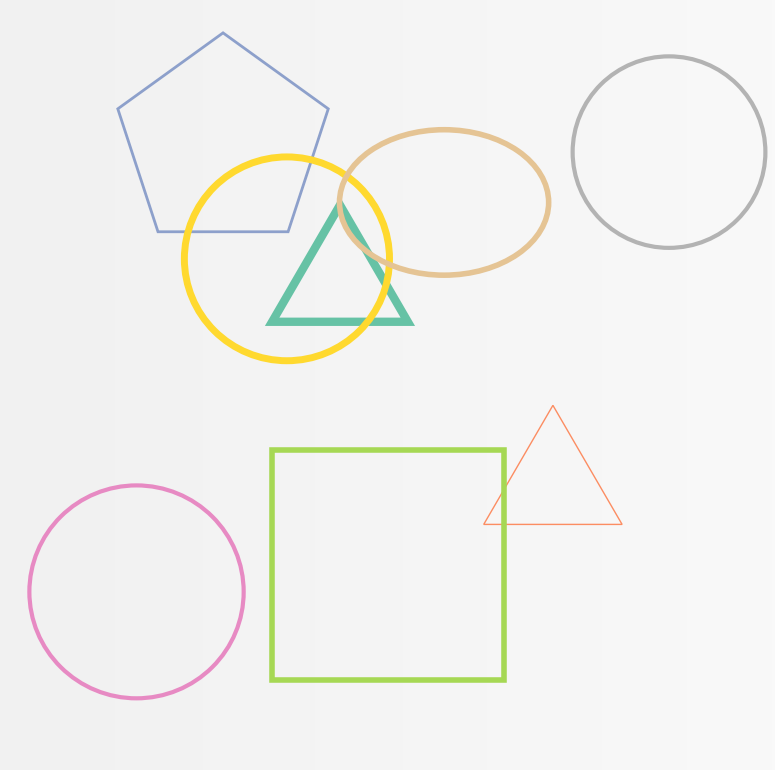[{"shape": "triangle", "thickness": 3, "radius": 0.51, "center": [0.439, 0.633]}, {"shape": "triangle", "thickness": 0.5, "radius": 0.52, "center": [0.713, 0.37]}, {"shape": "pentagon", "thickness": 1, "radius": 0.71, "center": [0.288, 0.815]}, {"shape": "circle", "thickness": 1.5, "radius": 0.69, "center": [0.176, 0.231]}, {"shape": "square", "thickness": 2, "radius": 0.75, "center": [0.501, 0.266]}, {"shape": "circle", "thickness": 2.5, "radius": 0.66, "center": [0.37, 0.664]}, {"shape": "oval", "thickness": 2, "radius": 0.67, "center": [0.573, 0.737]}, {"shape": "circle", "thickness": 1.5, "radius": 0.62, "center": [0.863, 0.802]}]